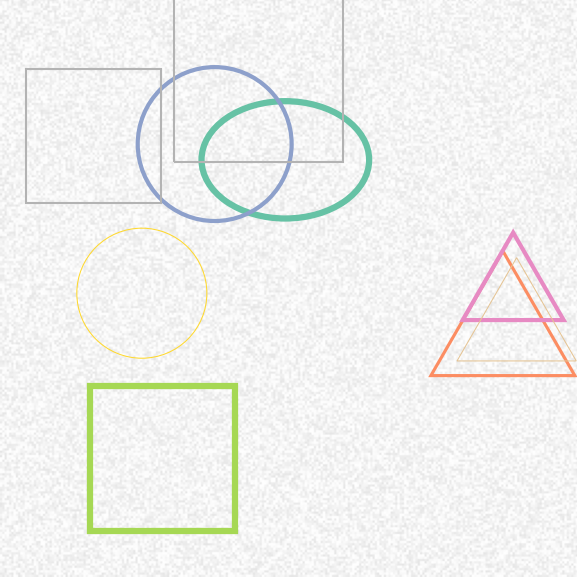[{"shape": "oval", "thickness": 3, "radius": 0.73, "center": [0.494, 0.722]}, {"shape": "triangle", "thickness": 1.5, "radius": 0.72, "center": [0.871, 0.421]}, {"shape": "circle", "thickness": 2, "radius": 0.67, "center": [0.372, 0.75]}, {"shape": "triangle", "thickness": 2, "radius": 0.5, "center": [0.889, 0.495]}, {"shape": "square", "thickness": 3, "radius": 0.63, "center": [0.281, 0.205]}, {"shape": "circle", "thickness": 0.5, "radius": 0.56, "center": [0.246, 0.491]}, {"shape": "triangle", "thickness": 0.5, "radius": 0.6, "center": [0.895, 0.434]}, {"shape": "square", "thickness": 1, "radius": 0.73, "center": [0.448, 0.865]}, {"shape": "square", "thickness": 1, "radius": 0.58, "center": [0.162, 0.763]}]